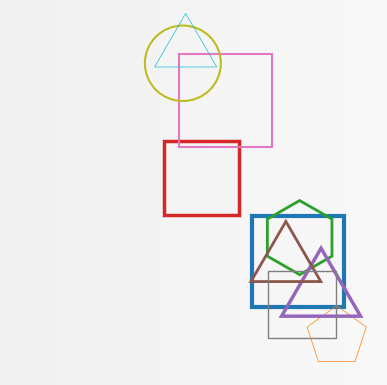[{"shape": "square", "thickness": 3, "radius": 0.59, "center": [0.77, 0.321]}, {"shape": "pentagon", "thickness": 0.5, "radius": 0.4, "center": [0.869, 0.126]}, {"shape": "hexagon", "thickness": 2, "radius": 0.48, "center": [0.773, 0.383]}, {"shape": "square", "thickness": 2.5, "radius": 0.48, "center": [0.52, 0.538]}, {"shape": "triangle", "thickness": 2.5, "radius": 0.59, "center": [0.829, 0.238]}, {"shape": "triangle", "thickness": 2, "radius": 0.52, "center": [0.738, 0.321]}, {"shape": "square", "thickness": 1.5, "radius": 0.6, "center": [0.583, 0.739]}, {"shape": "square", "thickness": 1, "radius": 0.44, "center": [0.78, 0.21]}, {"shape": "circle", "thickness": 1.5, "radius": 0.49, "center": [0.472, 0.836]}, {"shape": "triangle", "thickness": 0.5, "radius": 0.46, "center": [0.479, 0.872]}]